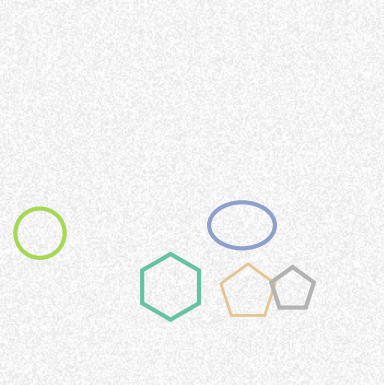[{"shape": "hexagon", "thickness": 3, "radius": 0.43, "center": [0.443, 0.255]}, {"shape": "oval", "thickness": 3, "radius": 0.43, "center": [0.629, 0.415]}, {"shape": "circle", "thickness": 3, "radius": 0.32, "center": [0.104, 0.394]}, {"shape": "pentagon", "thickness": 2, "radius": 0.37, "center": [0.644, 0.241]}, {"shape": "pentagon", "thickness": 3, "radius": 0.29, "center": [0.76, 0.248]}]